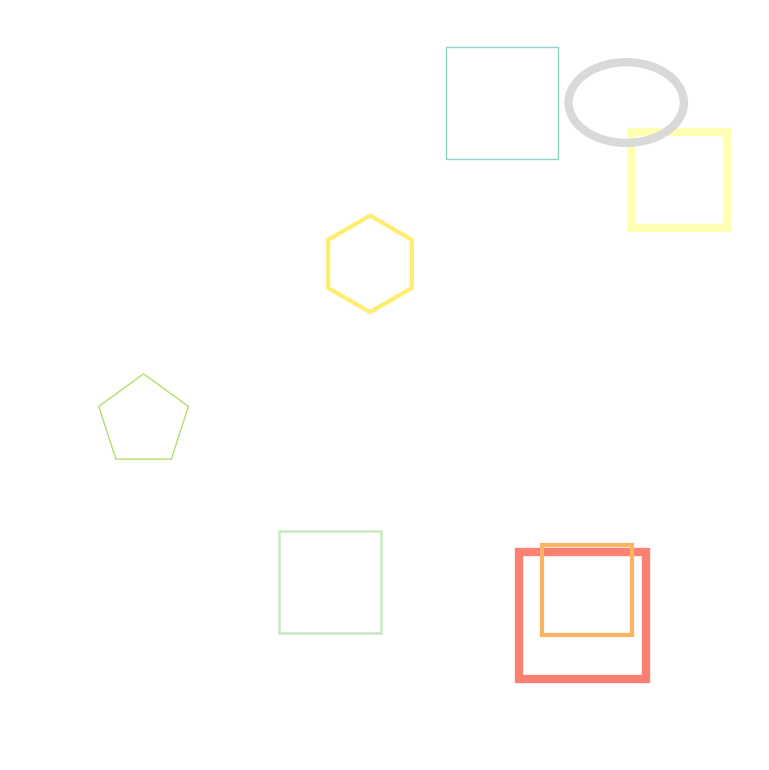[{"shape": "square", "thickness": 0.5, "radius": 0.36, "center": [0.652, 0.866]}, {"shape": "square", "thickness": 3, "radius": 0.31, "center": [0.882, 0.767]}, {"shape": "square", "thickness": 3, "radius": 0.41, "center": [0.756, 0.2]}, {"shape": "square", "thickness": 1.5, "radius": 0.29, "center": [0.762, 0.233]}, {"shape": "pentagon", "thickness": 0.5, "radius": 0.31, "center": [0.186, 0.453]}, {"shape": "oval", "thickness": 3, "radius": 0.37, "center": [0.813, 0.867]}, {"shape": "square", "thickness": 1, "radius": 0.33, "center": [0.428, 0.244]}, {"shape": "hexagon", "thickness": 1.5, "radius": 0.31, "center": [0.481, 0.657]}]